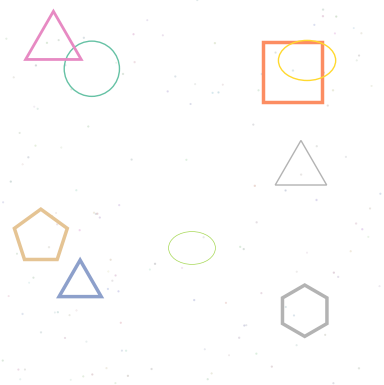[{"shape": "circle", "thickness": 1, "radius": 0.36, "center": [0.239, 0.821]}, {"shape": "square", "thickness": 2.5, "radius": 0.39, "center": [0.76, 0.814]}, {"shape": "triangle", "thickness": 2.5, "radius": 0.32, "center": [0.208, 0.261]}, {"shape": "triangle", "thickness": 2, "radius": 0.42, "center": [0.139, 0.887]}, {"shape": "oval", "thickness": 0.5, "radius": 0.3, "center": [0.499, 0.356]}, {"shape": "oval", "thickness": 1, "radius": 0.37, "center": [0.798, 0.843]}, {"shape": "pentagon", "thickness": 2.5, "radius": 0.36, "center": [0.106, 0.384]}, {"shape": "hexagon", "thickness": 2.5, "radius": 0.33, "center": [0.791, 0.193]}, {"shape": "triangle", "thickness": 1, "radius": 0.39, "center": [0.782, 0.558]}]